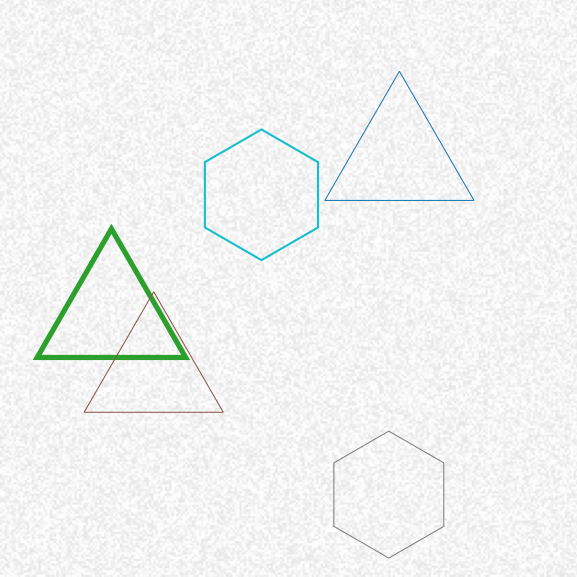[{"shape": "triangle", "thickness": 0.5, "radius": 0.75, "center": [0.692, 0.727]}, {"shape": "triangle", "thickness": 2.5, "radius": 0.74, "center": [0.193, 0.454]}, {"shape": "triangle", "thickness": 0.5, "radius": 0.7, "center": [0.266, 0.355]}, {"shape": "hexagon", "thickness": 0.5, "radius": 0.55, "center": [0.673, 0.143]}, {"shape": "hexagon", "thickness": 1, "radius": 0.57, "center": [0.453, 0.662]}]